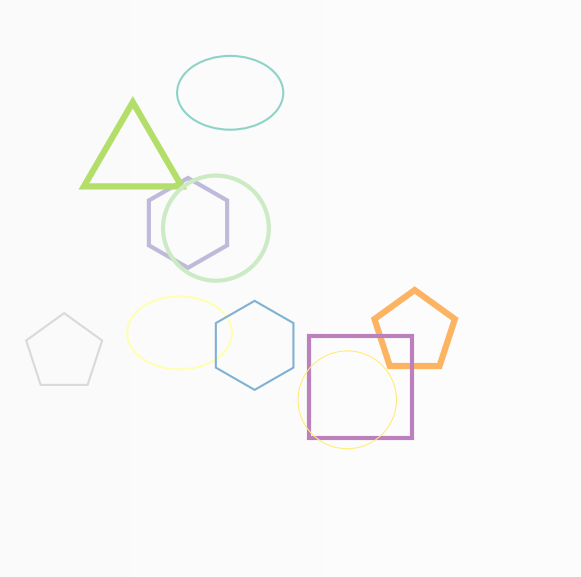[{"shape": "oval", "thickness": 1, "radius": 0.46, "center": [0.396, 0.838]}, {"shape": "oval", "thickness": 1, "radius": 0.45, "center": [0.309, 0.423]}, {"shape": "hexagon", "thickness": 2, "radius": 0.39, "center": [0.323, 0.613]}, {"shape": "hexagon", "thickness": 1, "radius": 0.39, "center": [0.438, 0.401]}, {"shape": "pentagon", "thickness": 3, "radius": 0.36, "center": [0.713, 0.424]}, {"shape": "triangle", "thickness": 3, "radius": 0.49, "center": [0.228, 0.725]}, {"shape": "pentagon", "thickness": 1, "radius": 0.34, "center": [0.11, 0.388]}, {"shape": "square", "thickness": 2, "radius": 0.44, "center": [0.62, 0.329]}, {"shape": "circle", "thickness": 2, "radius": 0.46, "center": [0.372, 0.604]}, {"shape": "circle", "thickness": 0.5, "radius": 0.42, "center": [0.597, 0.307]}]